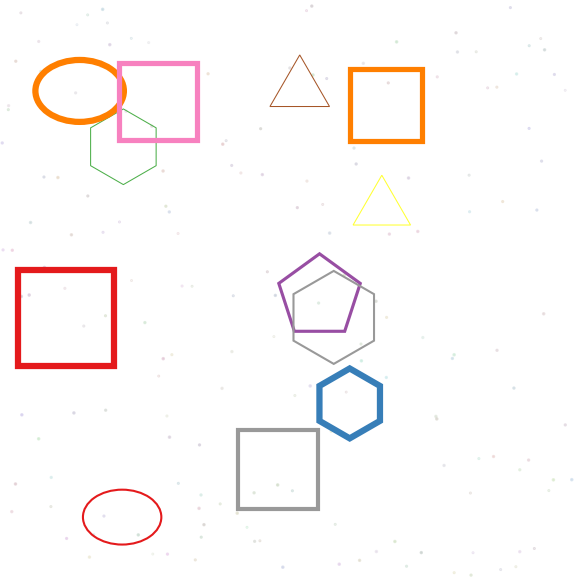[{"shape": "oval", "thickness": 1, "radius": 0.34, "center": [0.211, 0.104]}, {"shape": "square", "thickness": 3, "radius": 0.42, "center": [0.114, 0.449]}, {"shape": "hexagon", "thickness": 3, "radius": 0.3, "center": [0.606, 0.301]}, {"shape": "hexagon", "thickness": 0.5, "radius": 0.33, "center": [0.214, 0.745]}, {"shape": "pentagon", "thickness": 1.5, "radius": 0.37, "center": [0.553, 0.485]}, {"shape": "oval", "thickness": 3, "radius": 0.38, "center": [0.138, 0.842]}, {"shape": "square", "thickness": 2.5, "radius": 0.31, "center": [0.668, 0.817]}, {"shape": "triangle", "thickness": 0.5, "radius": 0.29, "center": [0.661, 0.638]}, {"shape": "triangle", "thickness": 0.5, "radius": 0.3, "center": [0.519, 0.844]}, {"shape": "square", "thickness": 2.5, "radius": 0.34, "center": [0.274, 0.824]}, {"shape": "square", "thickness": 2, "radius": 0.34, "center": [0.481, 0.186]}, {"shape": "hexagon", "thickness": 1, "radius": 0.4, "center": [0.578, 0.45]}]